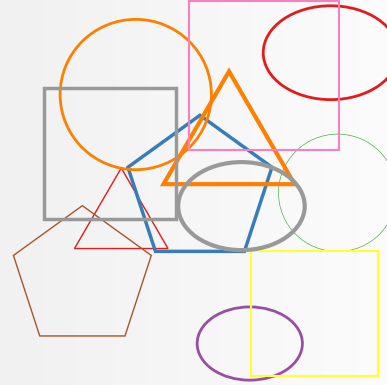[{"shape": "triangle", "thickness": 1, "radius": 0.7, "center": [0.313, 0.424]}, {"shape": "oval", "thickness": 2, "radius": 0.87, "center": [0.853, 0.863]}, {"shape": "pentagon", "thickness": 2.5, "radius": 0.98, "center": [0.516, 0.505]}, {"shape": "circle", "thickness": 0.5, "radius": 0.76, "center": [0.871, 0.499]}, {"shape": "oval", "thickness": 2, "radius": 0.68, "center": [0.645, 0.108]}, {"shape": "circle", "thickness": 2, "radius": 0.98, "center": [0.35, 0.754]}, {"shape": "triangle", "thickness": 3, "radius": 0.98, "center": [0.591, 0.619]}, {"shape": "square", "thickness": 1.5, "radius": 0.81, "center": [0.812, 0.185]}, {"shape": "pentagon", "thickness": 1, "radius": 0.94, "center": [0.213, 0.279]}, {"shape": "square", "thickness": 1.5, "radius": 0.97, "center": [0.682, 0.803]}, {"shape": "square", "thickness": 2.5, "radius": 0.85, "center": [0.283, 0.601]}, {"shape": "oval", "thickness": 3, "radius": 0.82, "center": [0.623, 0.465]}]